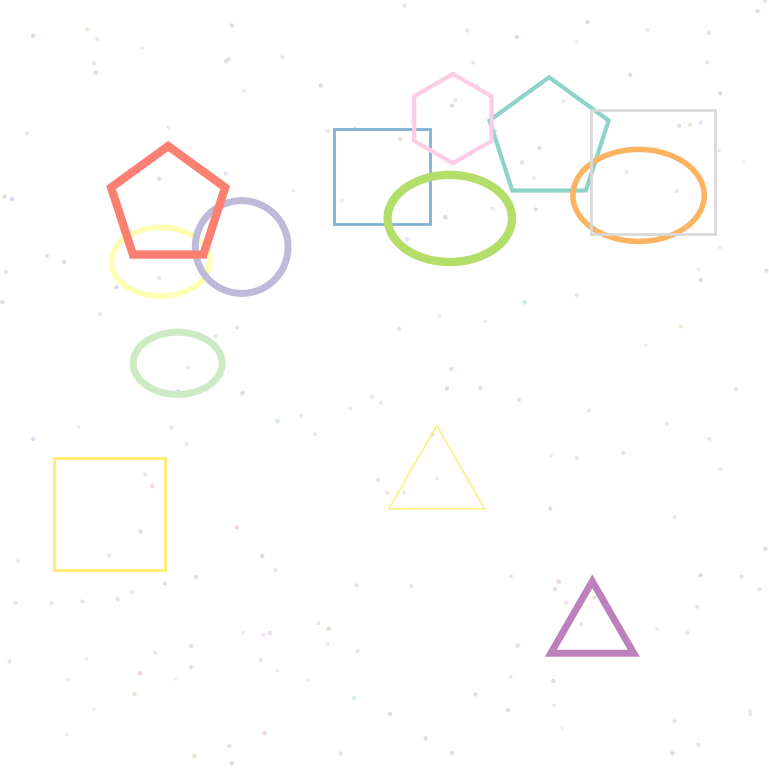[{"shape": "pentagon", "thickness": 1.5, "radius": 0.41, "center": [0.713, 0.818]}, {"shape": "oval", "thickness": 2, "radius": 0.32, "center": [0.209, 0.66]}, {"shape": "circle", "thickness": 2.5, "radius": 0.3, "center": [0.314, 0.679]}, {"shape": "pentagon", "thickness": 3, "radius": 0.39, "center": [0.218, 0.732]}, {"shape": "square", "thickness": 1, "radius": 0.31, "center": [0.496, 0.771]}, {"shape": "oval", "thickness": 2, "radius": 0.43, "center": [0.829, 0.746]}, {"shape": "oval", "thickness": 3, "radius": 0.4, "center": [0.584, 0.716]}, {"shape": "hexagon", "thickness": 1.5, "radius": 0.29, "center": [0.588, 0.846]}, {"shape": "square", "thickness": 1, "radius": 0.4, "center": [0.848, 0.777]}, {"shape": "triangle", "thickness": 2.5, "radius": 0.31, "center": [0.769, 0.183]}, {"shape": "oval", "thickness": 2.5, "radius": 0.29, "center": [0.231, 0.528]}, {"shape": "square", "thickness": 1, "radius": 0.36, "center": [0.142, 0.333]}, {"shape": "triangle", "thickness": 0.5, "radius": 0.36, "center": [0.567, 0.375]}]